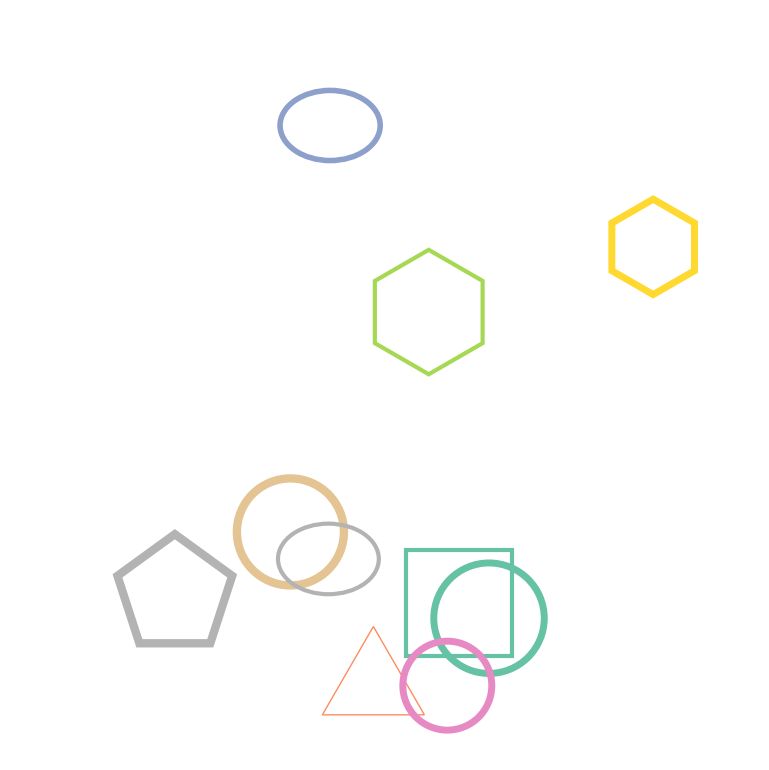[{"shape": "circle", "thickness": 2.5, "radius": 0.36, "center": [0.635, 0.197]}, {"shape": "square", "thickness": 1.5, "radius": 0.34, "center": [0.596, 0.217]}, {"shape": "triangle", "thickness": 0.5, "radius": 0.38, "center": [0.485, 0.11]}, {"shape": "oval", "thickness": 2, "radius": 0.33, "center": [0.429, 0.837]}, {"shape": "circle", "thickness": 2.5, "radius": 0.29, "center": [0.581, 0.11]}, {"shape": "hexagon", "thickness": 1.5, "radius": 0.4, "center": [0.557, 0.595]}, {"shape": "hexagon", "thickness": 2.5, "radius": 0.31, "center": [0.848, 0.679]}, {"shape": "circle", "thickness": 3, "radius": 0.35, "center": [0.377, 0.309]}, {"shape": "pentagon", "thickness": 3, "radius": 0.39, "center": [0.227, 0.228]}, {"shape": "oval", "thickness": 1.5, "radius": 0.33, "center": [0.427, 0.274]}]